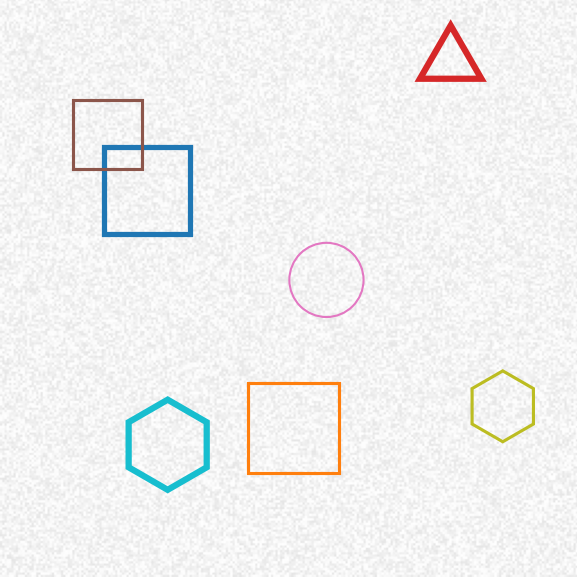[{"shape": "square", "thickness": 2.5, "radius": 0.37, "center": [0.254, 0.669]}, {"shape": "square", "thickness": 1.5, "radius": 0.39, "center": [0.509, 0.258]}, {"shape": "triangle", "thickness": 3, "radius": 0.31, "center": [0.78, 0.894]}, {"shape": "square", "thickness": 1.5, "radius": 0.3, "center": [0.186, 0.767]}, {"shape": "circle", "thickness": 1, "radius": 0.32, "center": [0.565, 0.514]}, {"shape": "hexagon", "thickness": 1.5, "radius": 0.31, "center": [0.871, 0.296]}, {"shape": "hexagon", "thickness": 3, "radius": 0.39, "center": [0.29, 0.229]}]